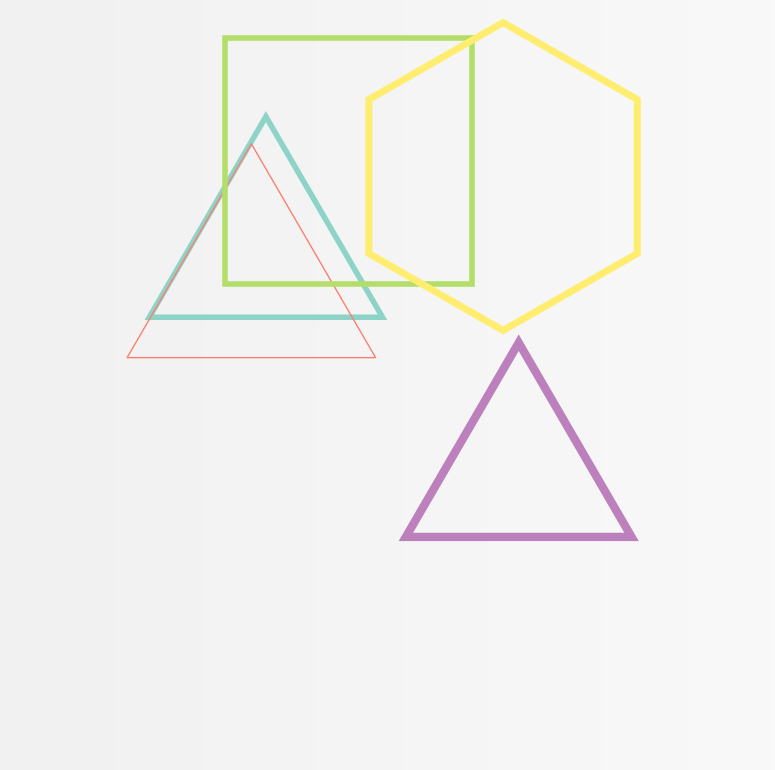[{"shape": "triangle", "thickness": 2, "radius": 0.87, "center": [0.343, 0.675]}, {"shape": "triangle", "thickness": 0.5, "radius": 0.93, "center": [0.324, 0.628]}, {"shape": "square", "thickness": 2, "radius": 0.8, "center": [0.449, 0.791]}, {"shape": "triangle", "thickness": 3, "radius": 0.84, "center": [0.669, 0.387]}, {"shape": "hexagon", "thickness": 2.5, "radius": 1.0, "center": [0.649, 0.771]}]